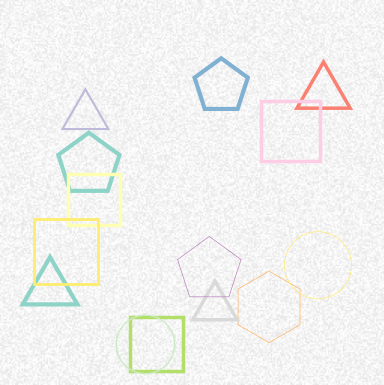[{"shape": "triangle", "thickness": 3, "radius": 0.41, "center": [0.13, 0.25]}, {"shape": "pentagon", "thickness": 3, "radius": 0.42, "center": [0.231, 0.572]}, {"shape": "square", "thickness": 2.5, "radius": 0.34, "center": [0.245, 0.482]}, {"shape": "triangle", "thickness": 1.5, "radius": 0.34, "center": [0.222, 0.699]}, {"shape": "triangle", "thickness": 2.5, "radius": 0.4, "center": [0.84, 0.759]}, {"shape": "pentagon", "thickness": 3, "radius": 0.36, "center": [0.575, 0.776]}, {"shape": "hexagon", "thickness": 0.5, "radius": 0.46, "center": [0.699, 0.203]}, {"shape": "square", "thickness": 2.5, "radius": 0.35, "center": [0.407, 0.107]}, {"shape": "square", "thickness": 2.5, "radius": 0.39, "center": [0.755, 0.66]}, {"shape": "triangle", "thickness": 2.5, "radius": 0.33, "center": [0.558, 0.203]}, {"shape": "pentagon", "thickness": 0.5, "radius": 0.43, "center": [0.544, 0.299]}, {"shape": "circle", "thickness": 1, "radius": 0.38, "center": [0.378, 0.105]}, {"shape": "circle", "thickness": 0.5, "radius": 0.44, "center": [0.826, 0.311]}, {"shape": "square", "thickness": 2, "radius": 0.42, "center": [0.171, 0.346]}]